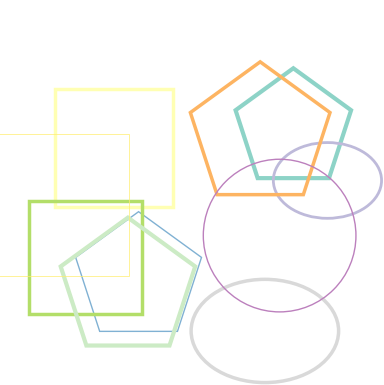[{"shape": "pentagon", "thickness": 3, "radius": 0.79, "center": [0.762, 0.665]}, {"shape": "square", "thickness": 2.5, "radius": 0.77, "center": [0.296, 0.616]}, {"shape": "oval", "thickness": 2, "radius": 0.7, "center": [0.851, 0.531]}, {"shape": "pentagon", "thickness": 1, "radius": 0.86, "center": [0.36, 0.278]}, {"shape": "pentagon", "thickness": 2.5, "radius": 0.95, "center": [0.676, 0.649]}, {"shape": "square", "thickness": 2.5, "radius": 0.73, "center": [0.221, 0.33]}, {"shape": "oval", "thickness": 2.5, "radius": 0.96, "center": [0.688, 0.14]}, {"shape": "circle", "thickness": 1, "radius": 0.99, "center": [0.726, 0.388]}, {"shape": "pentagon", "thickness": 3, "radius": 0.92, "center": [0.332, 0.251]}, {"shape": "square", "thickness": 0.5, "radius": 0.92, "center": [0.151, 0.467]}]